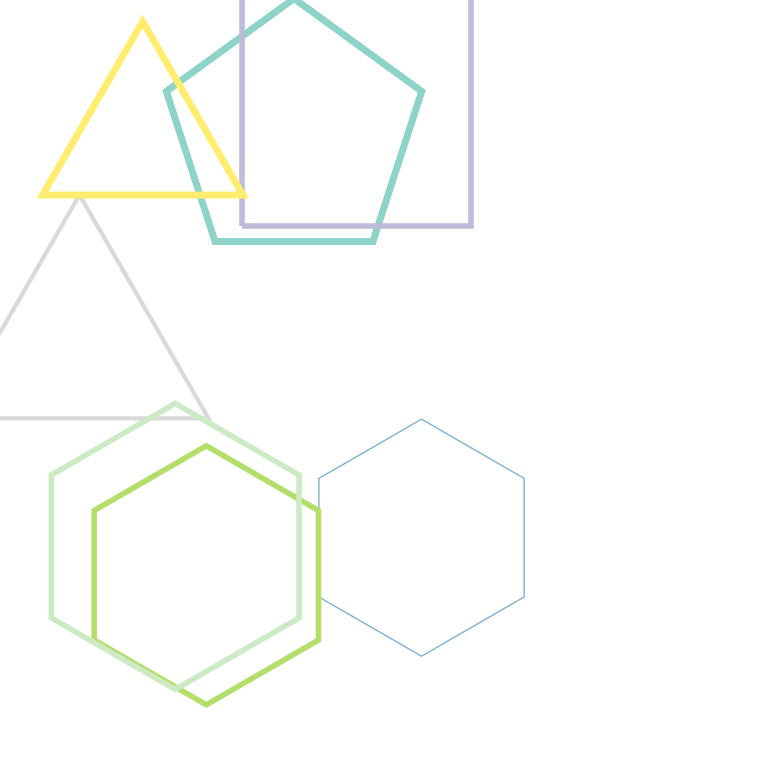[{"shape": "pentagon", "thickness": 2.5, "radius": 0.87, "center": [0.382, 0.827]}, {"shape": "square", "thickness": 2, "radius": 0.75, "center": [0.463, 0.856]}, {"shape": "hexagon", "thickness": 0.5, "radius": 0.77, "center": [0.547, 0.302]}, {"shape": "hexagon", "thickness": 2, "radius": 0.84, "center": [0.268, 0.253]}, {"shape": "triangle", "thickness": 1.5, "radius": 0.97, "center": [0.103, 0.553]}, {"shape": "hexagon", "thickness": 2, "radius": 0.93, "center": [0.228, 0.29]}, {"shape": "triangle", "thickness": 2.5, "radius": 0.75, "center": [0.185, 0.822]}]